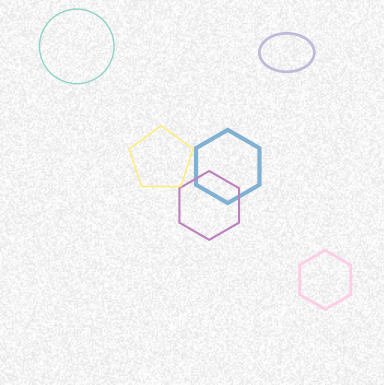[{"shape": "circle", "thickness": 1, "radius": 0.48, "center": [0.199, 0.879]}, {"shape": "oval", "thickness": 2, "radius": 0.36, "center": [0.745, 0.863]}, {"shape": "hexagon", "thickness": 3, "radius": 0.48, "center": [0.592, 0.568]}, {"shape": "hexagon", "thickness": 2, "radius": 0.38, "center": [0.845, 0.273]}, {"shape": "hexagon", "thickness": 1.5, "radius": 0.45, "center": [0.543, 0.466]}, {"shape": "pentagon", "thickness": 1, "radius": 0.44, "center": [0.419, 0.586]}]